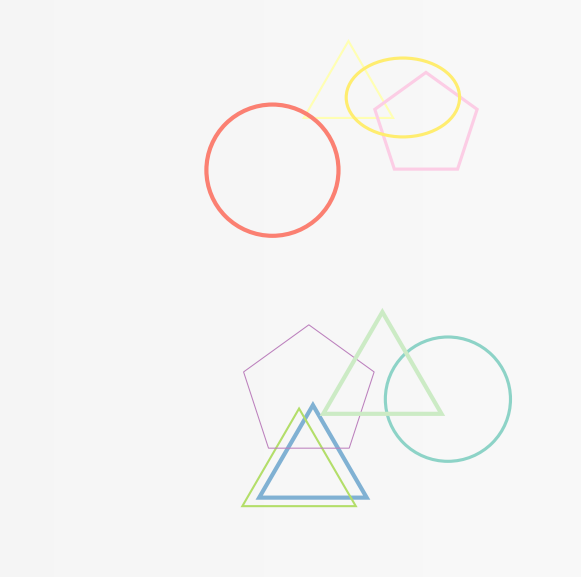[{"shape": "circle", "thickness": 1.5, "radius": 0.54, "center": [0.771, 0.308]}, {"shape": "triangle", "thickness": 1, "radius": 0.44, "center": [0.6, 0.839]}, {"shape": "circle", "thickness": 2, "radius": 0.57, "center": [0.469, 0.704]}, {"shape": "triangle", "thickness": 2, "radius": 0.53, "center": [0.538, 0.191]}, {"shape": "triangle", "thickness": 1, "radius": 0.56, "center": [0.515, 0.179]}, {"shape": "pentagon", "thickness": 1.5, "radius": 0.46, "center": [0.733, 0.781]}, {"shape": "pentagon", "thickness": 0.5, "radius": 0.59, "center": [0.531, 0.319]}, {"shape": "triangle", "thickness": 2, "radius": 0.59, "center": [0.658, 0.341]}, {"shape": "oval", "thickness": 1.5, "radius": 0.49, "center": [0.693, 0.83]}]